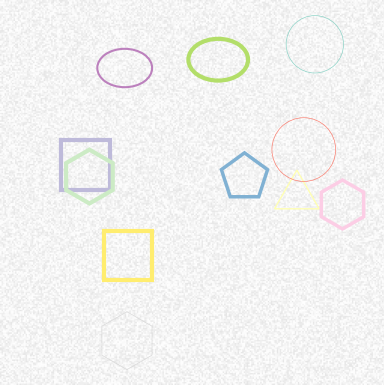[{"shape": "circle", "thickness": 0.5, "radius": 0.37, "center": [0.818, 0.885]}, {"shape": "triangle", "thickness": 1, "radius": 0.34, "center": [0.771, 0.491]}, {"shape": "square", "thickness": 3, "radius": 0.32, "center": [0.222, 0.571]}, {"shape": "circle", "thickness": 0.5, "radius": 0.41, "center": [0.789, 0.611]}, {"shape": "pentagon", "thickness": 2.5, "radius": 0.32, "center": [0.635, 0.54]}, {"shape": "oval", "thickness": 3, "radius": 0.39, "center": [0.567, 0.845]}, {"shape": "hexagon", "thickness": 2.5, "radius": 0.32, "center": [0.89, 0.469]}, {"shape": "hexagon", "thickness": 0.5, "radius": 0.38, "center": [0.33, 0.115]}, {"shape": "oval", "thickness": 1.5, "radius": 0.36, "center": [0.324, 0.823]}, {"shape": "hexagon", "thickness": 3, "radius": 0.35, "center": [0.232, 0.541]}, {"shape": "square", "thickness": 3, "radius": 0.31, "center": [0.333, 0.336]}]